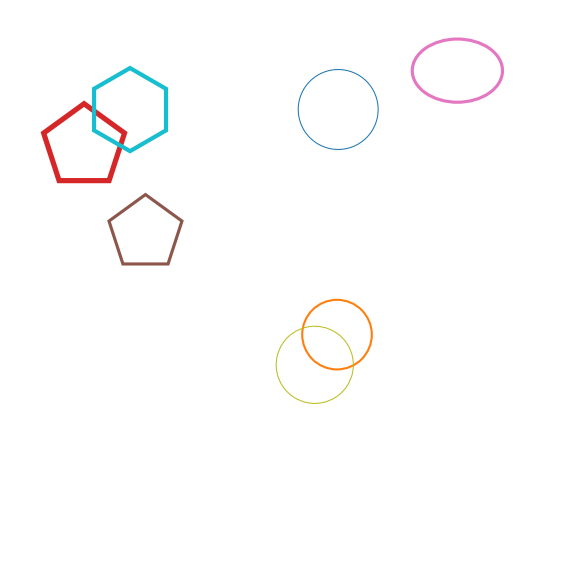[{"shape": "circle", "thickness": 0.5, "radius": 0.35, "center": [0.586, 0.81]}, {"shape": "circle", "thickness": 1, "radius": 0.3, "center": [0.584, 0.42]}, {"shape": "pentagon", "thickness": 2.5, "radius": 0.37, "center": [0.146, 0.746]}, {"shape": "pentagon", "thickness": 1.5, "radius": 0.33, "center": [0.252, 0.596]}, {"shape": "oval", "thickness": 1.5, "radius": 0.39, "center": [0.792, 0.877]}, {"shape": "circle", "thickness": 0.5, "radius": 0.33, "center": [0.545, 0.367]}, {"shape": "hexagon", "thickness": 2, "radius": 0.36, "center": [0.225, 0.809]}]